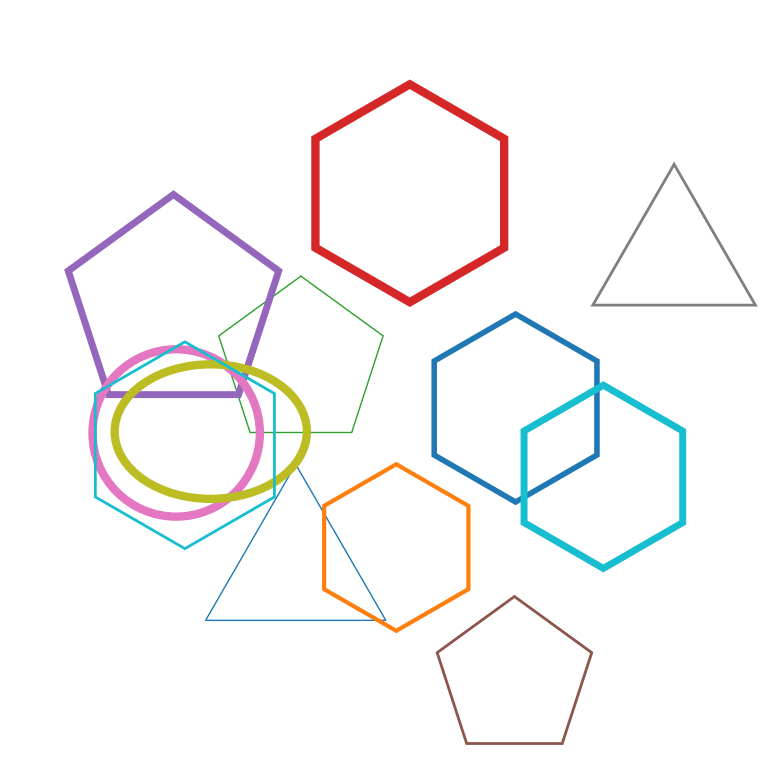[{"shape": "hexagon", "thickness": 2, "radius": 0.61, "center": [0.67, 0.47]}, {"shape": "triangle", "thickness": 0.5, "radius": 0.68, "center": [0.384, 0.262]}, {"shape": "hexagon", "thickness": 1.5, "radius": 0.54, "center": [0.515, 0.289]}, {"shape": "pentagon", "thickness": 0.5, "radius": 0.56, "center": [0.391, 0.529]}, {"shape": "hexagon", "thickness": 3, "radius": 0.71, "center": [0.532, 0.749]}, {"shape": "pentagon", "thickness": 2.5, "radius": 0.72, "center": [0.225, 0.604]}, {"shape": "pentagon", "thickness": 1, "radius": 0.53, "center": [0.668, 0.12]}, {"shape": "circle", "thickness": 3, "radius": 0.54, "center": [0.229, 0.438]}, {"shape": "triangle", "thickness": 1, "radius": 0.61, "center": [0.875, 0.665]}, {"shape": "oval", "thickness": 3, "radius": 0.62, "center": [0.274, 0.439]}, {"shape": "hexagon", "thickness": 2.5, "radius": 0.59, "center": [0.784, 0.381]}, {"shape": "hexagon", "thickness": 1, "radius": 0.67, "center": [0.24, 0.422]}]